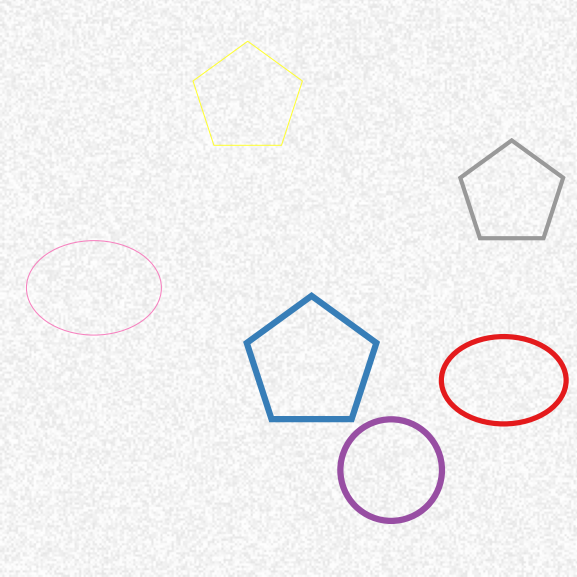[{"shape": "oval", "thickness": 2.5, "radius": 0.54, "center": [0.872, 0.341]}, {"shape": "pentagon", "thickness": 3, "radius": 0.59, "center": [0.54, 0.369]}, {"shape": "circle", "thickness": 3, "radius": 0.44, "center": [0.677, 0.185]}, {"shape": "pentagon", "thickness": 0.5, "radius": 0.5, "center": [0.429, 0.828]}, {"shape": "oval", "thickness": 0.5, "radius": 0.58, "center": [0.163, 0.501]}, {"shape": "pentagon", "thickness": 2, "radius": 0.47, "center": [0.886, 0.662]}]